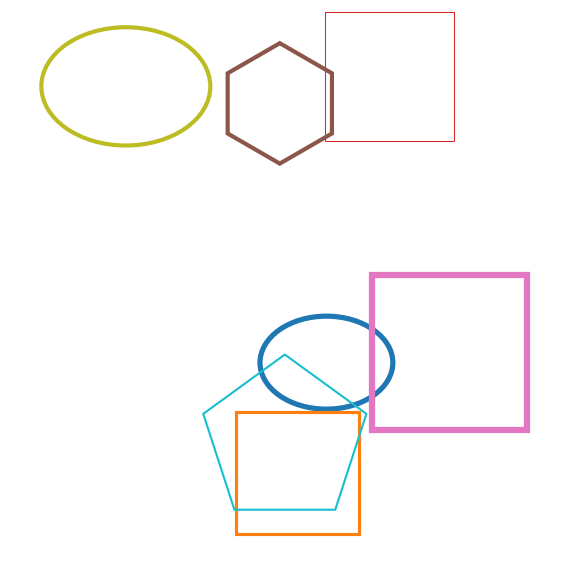[{"shape": "oval", "thickness": 2.5, "radius": 0.58, "center": [0.565, 0.371]}, {"shape": "square", "thickness": 1.5, "radius": 0.53, "center": [0.515, 0.18]}, {"shape": "square", "thickness": 0.5, "radius": 0.56, "center": [0.675, 0.866]}, {"shape": "hexagon", "thickness": 2, "radius": 0.52, "center": [0.485, 0.82]}, {"shape": "square", "thickness": 3, "radius": 0.67, "center": [0.778, 0.389]}, {"shape": "oval", "thickness": 2, "radius": 0.73, "center": [0.218, 0.85]}, {"shape": "pentagon", "thickness": 1, "radius": 0.74, "center": [0.493, 0.237]}]